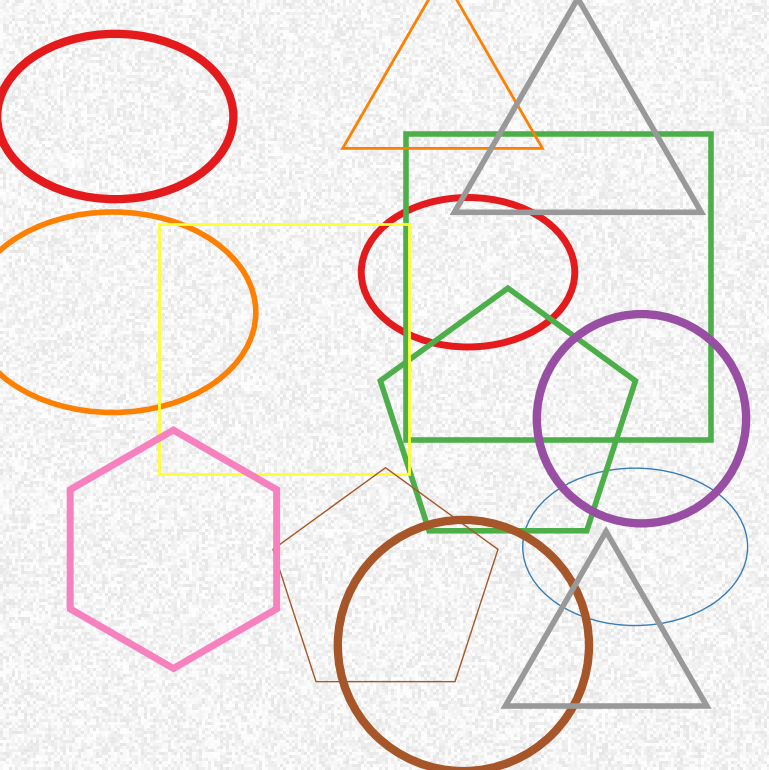[{"shape": "oval", "thickness": 3, "radius": 0.77, "center": [0.15, 0.849]}, {"shape": "oval", "thickness": 2.5, "radius": 0.69, "center": [0.608, 0.646]}, {"shape": "oval", "thickness": 0.5, "radius": 0.73, "center": [0.825, 0.29]}, {"shape": "pentagon", "thickness": 2, "radius": 0.87, "center": [0.66, 0.452]}, {"shape": "square", "thickness": 2, "radius": 0.99, "center": [0.725, 0.627]}, {"shape": "circle", "thickness": 3, "radius": 0.68, "center": [0.833, 0.456]}, {"shape": "oval", "thickness": 2, "radius": 0.93, "center": [0.146, 0.594]}, {"shape": "triangle", "thickness": 1, "radius": 0.75, "center": [0.575, 0.882]}, {"shape": "square", "thickness": 1, "radius": 0.81, "center": [0.369, 0.547]}, {"shape": "pentagon", "thickness": 0.5, "radius": 0.77, "center": [0.501, 0.239]}, {"shape": "circle", "thickness": 3, "radius": 0.82, "center": [0.602, 0.162]}, {"shape": "hexagon", "thickness": 2.5, "radius": 0.77, "center": [0.225, 0.287]}, {"shape": "triangle", "thickness": 2, "radius": 0.76, "center": [0.787, 0.159]}, {"shape": "triangle", "thickness": 2, "radius": 0.93, "center": [0.75, 0.817]}]